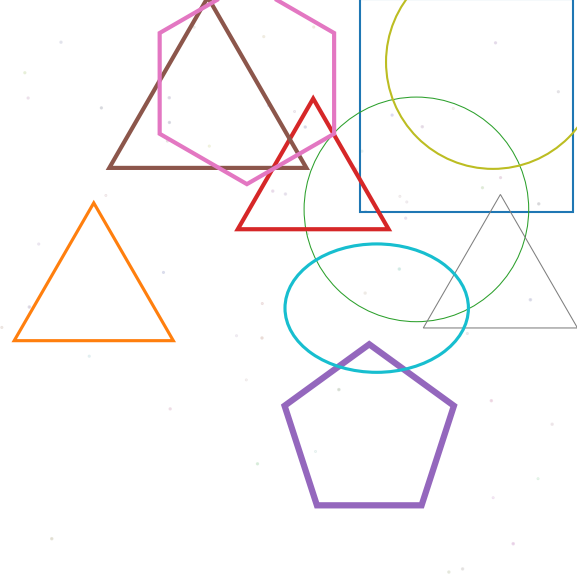[{"shape": "square", "thickness": 1, "radius": 0.92, "center": [0.807, 0.816]}, {"shape": "triangle", "thickness": 1.5, "radius": 0.8, "center": [0.162, 0.489]}, {"shape": "circle", "thickness": 0.5, "radius": 0.97, "center": [0.721, 0.637]}, {"shape": "triangle", "thickness": 2, "radius": 0.75, "center": [0.542, 0.678]}, {"shape": "pentagon", "thickness": 3, "radius": 0.77, "center": [0.639, 0.249]}, {"shape": "triangle", "thickness": 2, "radius": 0.99, "center": [0.36, 0.807]}, {"shape": "hexagon", "thickness": 2, "radius": 0.87, "center": [0.428, 0.855]}, {"shape": "triangle", "thickness": 0.5, "radius": 0.77, "center": [0.866, 0.508]}, {"shape": "circle", "thickness": 1, "radius": 0.93, "center": [0.854, 0.892]}, {"shape": "oval", "thickness": 1.5, "radius": 0.79, "center": [0.652, 0.466]}]